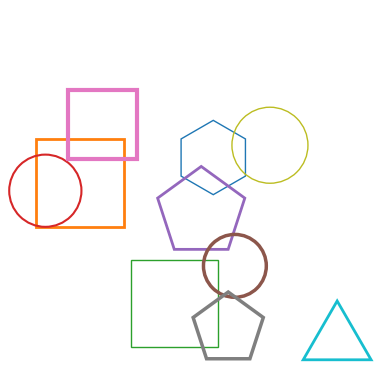[{"shape": "hexagon", "thickness": 1, "radius": 0.48, "center": [0.554, 0.591]}, {"shape": "square", "thickness": 2, "radius": 0.57, "center": [0.209, 0.524]}, {"shape": "square", "thickness": 1, "radius": 0.56, "center": [0.453, 0.212]}, {"shape": "circle", "thickness": 1.5, "radius": 0.47, "center": [0.118, 0.505]}, {"shape": "pentagon", "thickness": 2, "radius": 0.6, "center": [0.523, 0.449]}, {"shape": "circle", "thickness": 2.5, "radius": 0.41, "center": [0.61, 0.309]}, {"shape": "square", "thickness": 3, "radius": 0.45, "center": [0.267, 0.677]}, {"shape": "pentagon", "thickness": 2.5, "radius": 0.48, "center": [0.593, 0.146]}, {"shape": "circle", "thickness": 1, "radius": 0.49, "center": [0.701, 0.623]}, {"shape": "triangle", "thickness": 2, "radius": 0.51, "center": [0.876, 0.116]}]